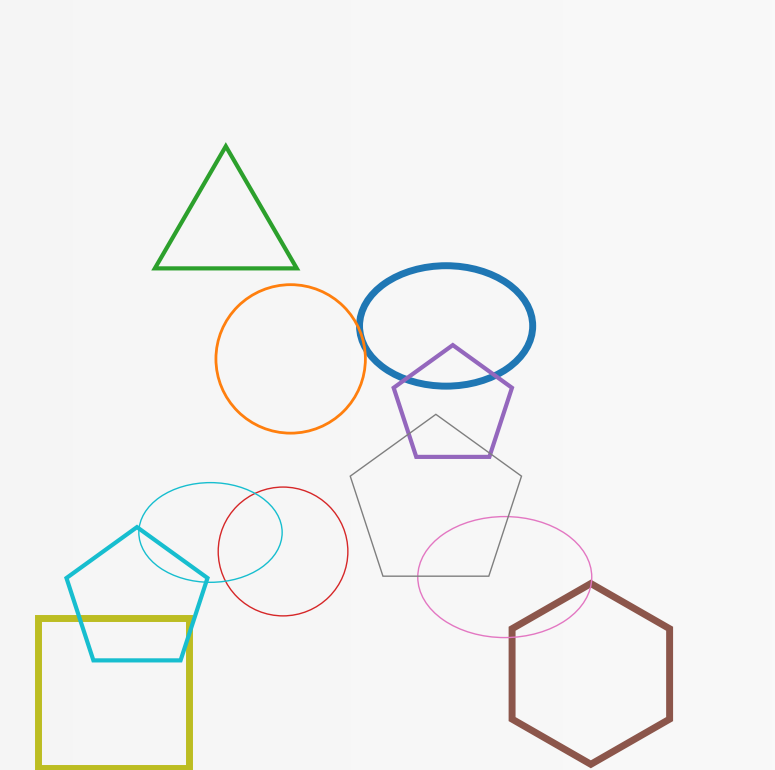[{"shape": "oval", "thickness": 2.5, "radius": 0.56, "center": [0.576, 0.577]}, {"shape": "circle", "thickness": 1, "radius": 0.48, "center": [0.375, 0.534]}, {"shape": "triangle", "thickness": 1.5, "radius": 0.53, "center": [0.291, 0.704]}, {"shape": "circle", "thickness": 0.5, "radius": 0.42, "center": [0.365, 0.284]}, {"shape": "pentagon", "thickness": 1.5, "radius": 0.4, "center": [0.584, 0.472]}, {"shape": "hexagon", "thickness": 2.5, "radius": 0.59, "center": [0.762, 0.125]}, {"shape": "oval", "thickness": 0.5, "radius": 0.56, "center": [0.651, 0.251]}, {"shape": "pentagon", "thickness": 0.5, "radius": 0.58, "center": [0.562, 0.346]}, {"shape": "square", "thickness": 2.5, "radius": 0.49, "center": [0.146, 0.1]}, {"shape": "pentagon", "thickness": 1.5, "radius": 0.48, "center": [0.177, 0.22]}, {"shape": "oval", "thickness": 0.5, "radius": 0.46, "center": [0.272, 0.308]}]